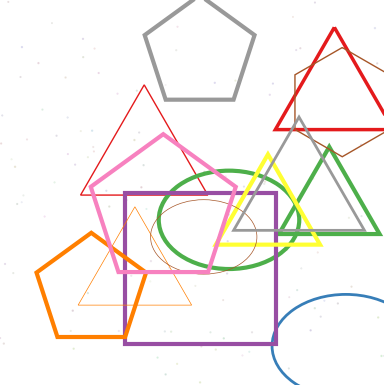[{"shape": "triangle", "thickness": 2.5, "radius": 0.89, "center": [0.868, 0.752]}, {"shape": "triangle", "thickness": 1, "radius": 0.95, "center": [0.375, 0.589]}, {"shape": "oval", "thickness": 2, "radius": 0.96, "center": [0.898, 0.101]}, {"shape": "oval", "thickness": 3, "radius": 0.91, "center": [0.595, 0.429]}, {"shape": "triangle", "thickness": 3, "radius": 0.75, "center": [0.855, 0.468]}, {"shape": "square", "thickness": 3, "radius": 0.98, "center": [0.521, 0.303]}, {"shape": "pentagon", "thickness": 3, "radius": 0.75, "center": [0.237, 0.246]}, {"shape": "triangle", "thickness": 0.5, "radius": 0.85, "center": [0.35, 0.293]}, {"shape": "triangle", "thickness": 3, "radius": 0.78, "center": [0.696, 0.443]}, {"shape": "hexagon", "thickness": 1, "radius": 0.71, "center": [0.889, 0.735]}, {"shape": "oval", "thickness": 0.5, "radius": 0.69, "center": [0.529, 0.385]}, {"shape": "pentagon", "thickness": 3, "radius": 0.99, "center": [0.424, 0.454]}, {"shape": "pentagon", "thickness": 3, "radius": 0.75, "center": [0.518, 0.862]}, {"shape": "triangle", "thickness": 2, "radius": 0.98, "center": [0.777, 0.5]}]